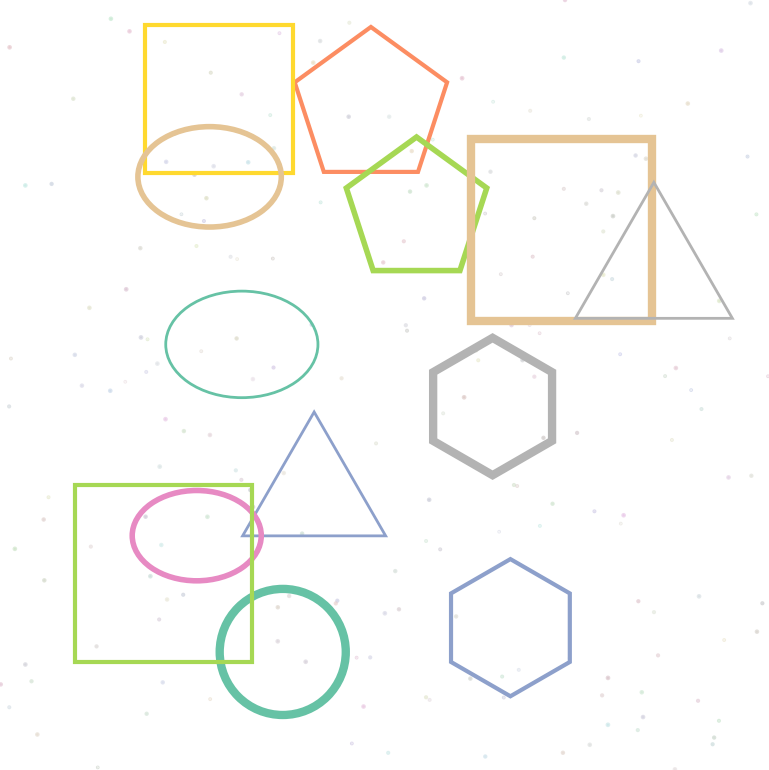[{"shape": "oval", "thickness": 1, "radius": 0.49, "center": [0.314, 0.553]}, {"shape": "circle", "thickness": 3, "radius": 0.41, "center": [0.367, 0.153]}, {"shape": "pentagon", "thickness": 1.5, "radius": 0.52, "center": [0.482, 0.861]}, {"shape": "hexagon", "thickness": 1.5, "radius": 0.45, "center": [0.663, 0.185]}, {"shape": "triangle", "thickness": 1, "radius": 0.54, "center": [0.408, 0.358]}, {"shape": "oval", "thickness": 2, "radius": 0.42, "center": [0.255, 0.304]}, {"shape": "square", "thickness": 1.5, "radius": 0.57, "center": [0.212, 0.255]}, {"shape": "pentagon", "thickness": 2, "radius": 0.48, "center": [0.541, 0.726]}, {"shape": "square", "thickness": 1.5, "radius": 0.48, "center": [0.285, 0.871]}, {"shape": "square", "thickness": 3, "radius": 0.59, "center": [0.729, 0.701]}, {"shape": "oval", "thickness": 2, "radius": 0.47, "center": [0.272, 0.77]}, {"shape": "hexagon", "thickness": 3, "radius": 0.45, "center": [0.64, 0.472]}, {"shape": "triangle", "thickness": 1, "radius": 0.59, "center": [0.849, 0.645]}]